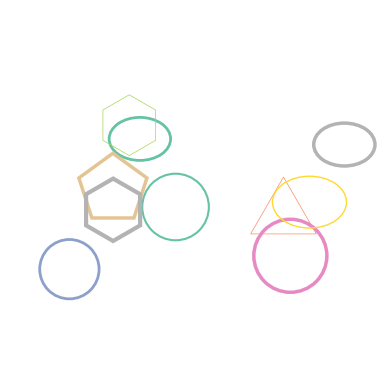[{"shape": "oval", "thickness": 2, "radius": 0.4, "center": [0.363, 0.639]}, {"shape": "circle", "thickness": 1.5, "radius": 0.43, "center": [0.456, 0.462]}, {"shape": "triangle", "thickness": 0.5, "radius": 0.49, "center": [0.736, 0.442]}, {"shape": "circle", "thickness": 2, "radius": 0.39, "center": [0.18, 0.301]}, {"shape": "circle", "thickness": 2.5, "radius": 0.47, "center": [0.754, 0.336]}, {"shape": "hexagon", "thickness": 0.5, "radius": 0.39, "center": [0.336, 0.675]}, {"shape": "oval", "thickness": 1, "radius": 0.48, "center": [0.804, 0.475]}, {"shape": "pentagon", "thickness": 2.5, "radius": 0.46, "center": [0.293, 0.509]}, {"shape": "hexagon", "thickness": 3, "radius": 0.41, "center": [0.294, 0.455]}, {"shape": "oval", "thickness": 2.5, "radius": 0.4, "center": [0.894, 0.625]}]